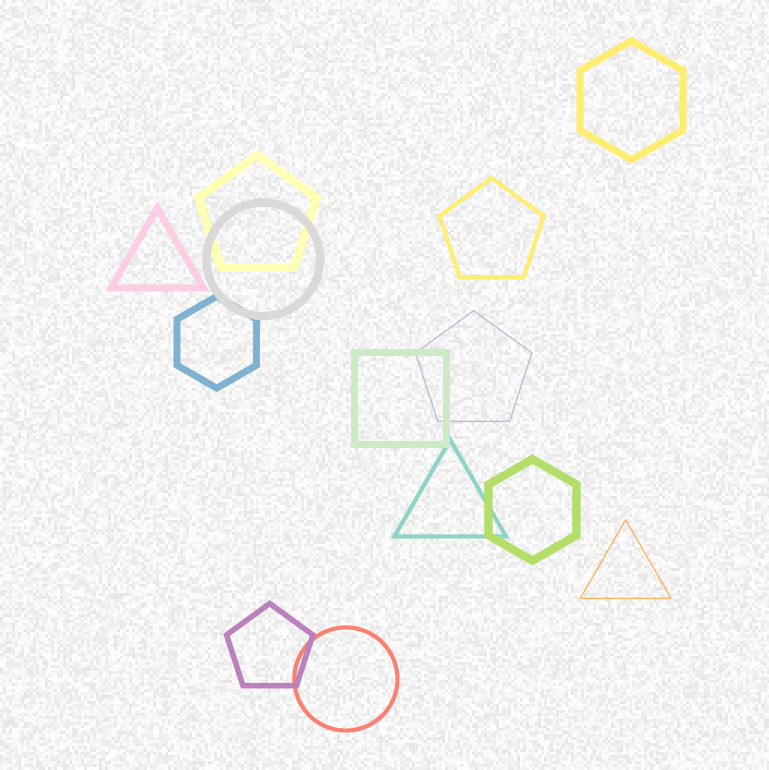[{"shape": "triangle", "thickness": 1.5, "radius": 0.42, "center": [0.585, 0.345]}, {"shape": "pentagon", "thickness": 3, "radius": 0.4, "center": [0.335, 0.718]}, {"shape": "pentagon", "thickness": 0.5, "radius": 0.4, "center": [0.615, 0.517]}, {"shape": "circle", "thickness": 1.5, "radius": 0.33, "center": [0.449, 0.118]}, {"shape": "hexagon", "thickness": 2.5, "radius": 0.3, "center": [0.281, 0.555]}, {"shape": "triangle", "thickness": 0.5, "radius": 0.34, "center": [0.813, 0.257]}, {"shape": "hexagon", "thickness": 3, "radius": 0.33, "center": [0.691, 0.338]}, {"shape": "triangle", "thickness": 2.5, "radius": 0.35, "center": [0.204, 0.661]}, {"shape": "circle", "thickness": 3, "radius": 0.37, "center": [0.342, 0.663]}, {"shape": "pentagon", "thickness": 2, "radius": 0.29, "center": [0.35, 0.157]}, {"shape": "square", "thickness": 2.5, "radius": 0.3, "center": [0.52, 0.483]}, {"shape": "hexagon", "thickness": 2.5, "radius": 0.39, "center": [0.82, 0.87]}, {"shape": "pentagon", "thickness": 1.5, "radius": 0.35, "center": [0.639, 0.698]}]